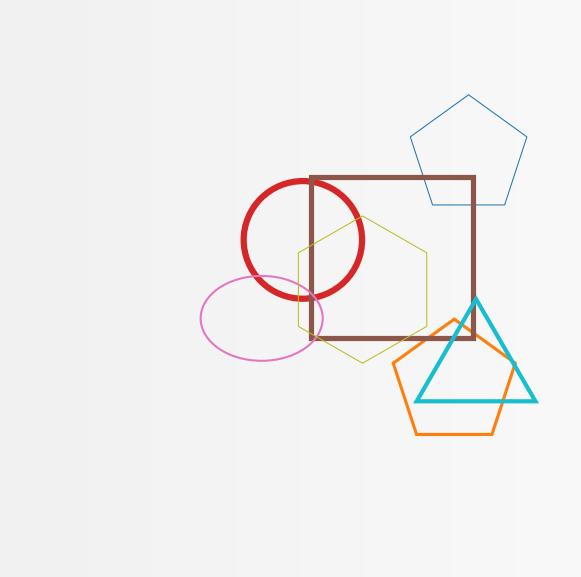[{"shape": "pentagon", "thickness": 0.5, "radius": 0.53, "center": [0.806, 0.73]}, {"shape": "pentagon", "thickness": 1.5, "radius": 0.55, "center": [0.782, 0.336]}, {"shape": "circle", "thickness": 3, "radius": 0.51, "center": [0.521, 0.584]}, {"shape": "square", "thickness": 2.5, "radius": 0.7, "center": [0.675, 0.553]}, {"shape": "oval", "thickness": 1, "radius": 0.52, "center": [0.45, 0.448]}, {"shape": "hexagon", "thickness": 0.5, "radius": 0.64, "center": [0.624, 0.498]}, {"shape": "triangle", "thickness": 2, "radius": 0.59, "center": [0.819, 0.363]}]